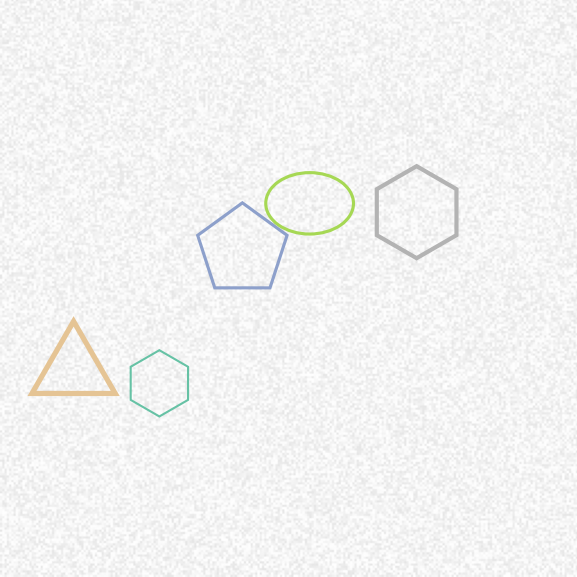[{"shape": "hexagon", "thickness": 1, "radius": 0.29, "center": [0.276, 0.335]}, {"shape": "pentagon", "thickness": 1.5, "radius": 0.41, "center": [0.42, 0.567]}, {"shape": "oval", "thickness": 1.5, "radius": 0.38, "center": [0.536, 0.647]}, {"shape": "triangle", "thickness": 2.5, "radius": 0.42, "center": [0.127, 0.359]}, {"shape": "hexagon", "thickness": 2, "radius": 0.4, "center": [0.721, 0.632]}]